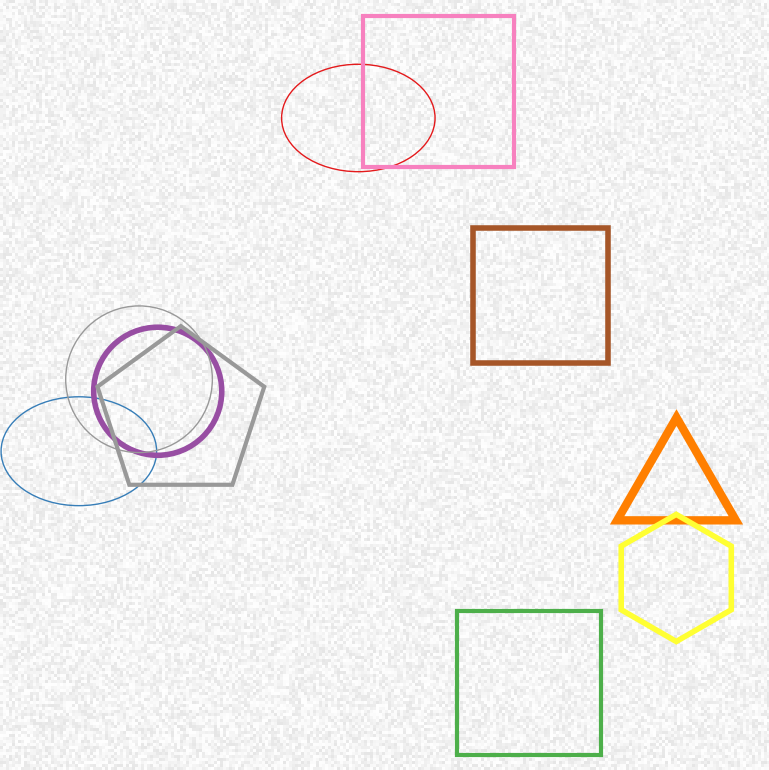[{"shape": "oval", "thickness": 0.5, "radius": 0.5, "center": [0.465, 0.847]}, {"shape": "oval", "thickness": 0.5, "radius": 0.51, "center": [0.102, 0.414]}, {"shape": "square", "thickness": 1.5, "radius": 0.47, "center": [0.686, 0.113]}, {"shape": "circle", "thickness": 2, "radius": 0.42, "center": [0.205, 0.492]}, {"shape": "triangle", "thickness": 3, "radius": 0.45, "center": [0.879, 0.369]}, {"shape": "hexagon", "thickness": 2, "radius": 0.41, "center": [0.878, 0.249]}, {"shape": "square", "thickness": 2, "radius": 0.44, "center": [0.702, 0.616]}, {"shape": "square", "thickness": 1.5, "radius": 0.49, "center": [0.569, 0.881]}, {"shape": "circle", "thickness": 0.5, "radius": 0.48, "center": [0.181, 0.507]}, {"shape": "pentagon", "thickness": 1.5, "radius": 0.57, "center": [0.235, 0.463]}]